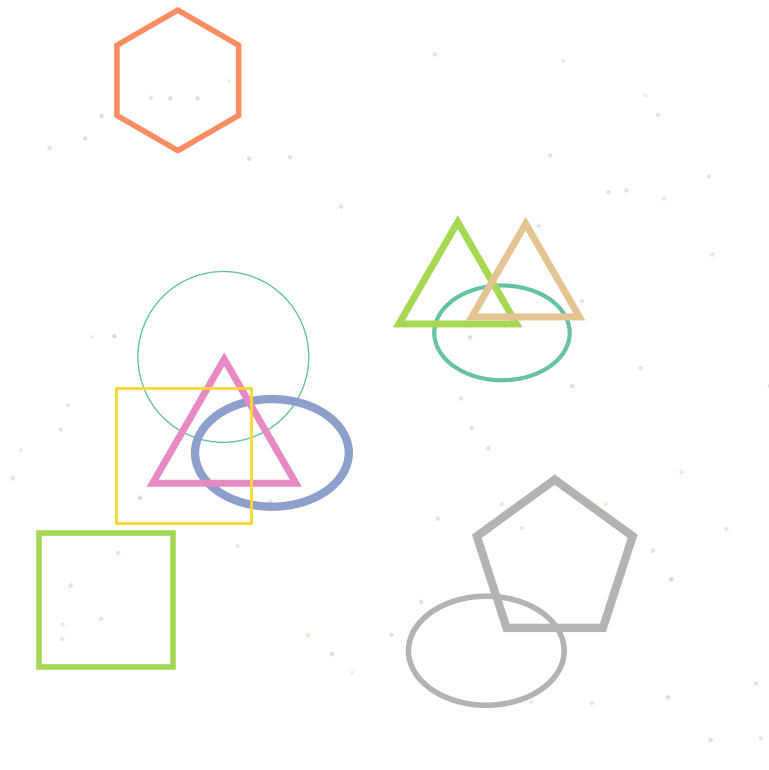[{"shape": "circle", "thickness": 0.5, "radius": 0.55, "center": [0.29, 0.536]}, {"shape": "oval", "thickness": 1.5, "radius": 0.44, "center": [0.652, 0.568]}, {"shape": "hexagon", "thickness": 2, "radius": 0.46, "center": [0.231, 0.896]}, {"shape": "oval", "thickness": 3, "radius": 0.5, "center": [0.353, 0.412]}, {"shape": "triangle", "thickness": 2.5, "radius": 0.54, "center": [0.291, 0.426]}, {"shape": "square", "thickness": 2, "radius": 0.44, "center": [0.137, 0.221]}, {"shape": "triangle", "thickness": 2.5, "radius": 0.44, "center": [0.594, 0.623]}, {"shape": "square", "thickness": 1, "radius": 0.44, "center": [0.238, 0.409]}, {"shape": "triangle", "thickness": 2.5, "radius": 0.4, "center": [0.683, 0.629]}, {"shape": "oval", "thickness": 2, "radius": 0.51, "center": [0.632, 0.155]}, {"shape": "pentagon", "thickness": 3, "radius": 0.53, "center": [0.72, 0.271]}]